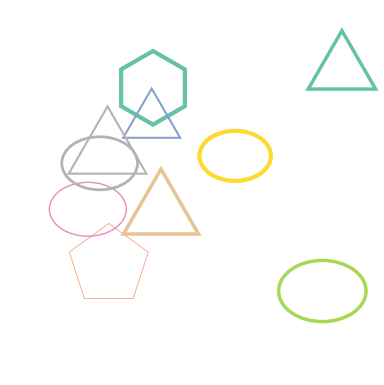[{"shape": "triangle", "thickness": 2.5, "radius": 0.51, "center": [0.888, 0.819]}, {"shape": "hexagon", "thickness": 3, "radius": 0.48, "center": [0.397, 0.772]}, {"shape": "pentagon", "thickness": 0.5, "radius": 0.54, "center": [0.283, 0.312]}, {"shape": "triangle", "thickness": 1.5, "radius": 0.43, "center": [0.394, 0.685]}, {"shape": "oval", "thickness": 1, "radius": 0.5, "center": [0.228, 0.456]}, {"shape": "oval", "thickness": 2.5, "radius": 0.57, "center": [0.837, 0.244]}, {"shape": "oval", "thickness": 3, "radius": 0.46, "center": [0.611, 0.595]}, {"shape": "triangle", "thickness": 2.5, "radius": 0.56, "center": [0.418, 0.448]}, {"shape": "oval", "thickness": 2, "radius": 0.49, "center": [0.259, 0.576]}, {"shape": "triangle", "thickness": 1.5, "radius": 0.58, "center": [0.279, 0.607]}]